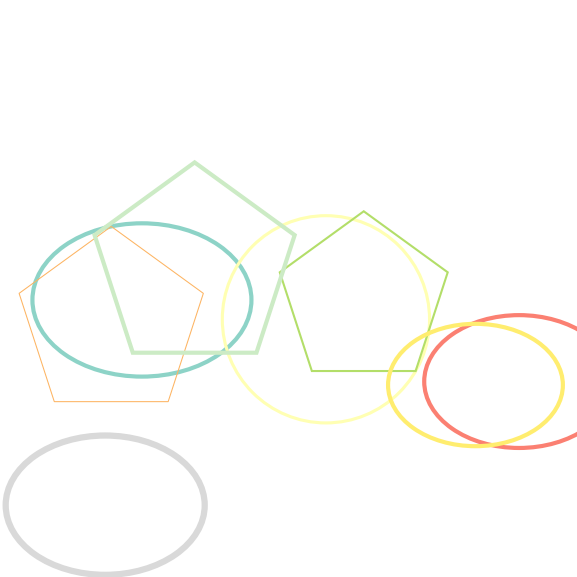[{"shape": "oval", "thickness": 2, "radius": 0.95, "center": [0.246, 0.48]}, {"shape": "circle", "thickness": 1.5, "radius": 0.9, "center": [0.564, 0.446]}, {"shape": "oval", "thickness": 2, "radius": 0.82, "center": [0.899, 0.338]}, {"shape": "pentagon", "thickness": 0.5, "radius": 0.84, "center": [0.193, 0.439]}, {"shape": "pentagon", "thickness": 1, "radius": 0.76, "center": [0.63, 0.48]}, {"shape": "oval", "thickness": 3, "radius": 0.86, "center": [0.182, 0.124]}, {"shape": "pentagon", "thickness": 2, "radius": 0.91, "center": [0.337, 0.536]}, {"shape": "oval", "thickness": 2, "radius": 0.76, "center": [0.823, 0.332]}]